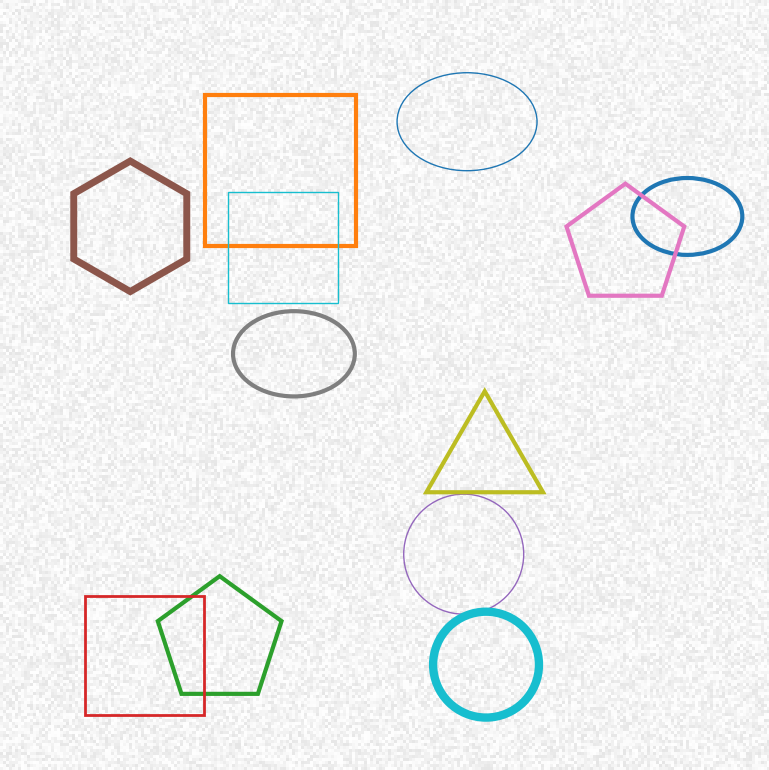[{"shape": "oval", "thickness": 1.5, "radius": 0.36, "center": [0.893, 0.719]}, {"shape": "oval", "thickness": 0.5, "radius": 0.45, "center": [0.607, 0.842]}, {"shape": "square", "thickness": 1.5, "radius": 0.49, "center": [0.364, 0.778]}, {"shape": "pentagon", "thickness": 1.5, "radius": 0.42, "center": [0.285, 0.167]}, {"shape": "square", "thickness": 1, "radius": 0.39, "center": [0.188, 0.149]}, {"shape": "circle", "thickness": 0.5, "radius": 0.39, "center": [0.602, 0.28]}, {"shape": "hexagon", "thickness": 2.5, "radius": 0.42, "center": [0.169, 0.706]}, {"shape": "pentagon", "thickness": 1.5, "radius": 0.4, "center": [0.812, 0.681]}, {"shape": "oval", "thickness": 1.5, "radius": 0.4, "center": [0.382, 0.541]}, {"shape": "triangle", "thickness": 1.5, "radius": 0.44, "center": [0.63, 0.404]}, {"shape": "square", "thickness": 0.5, "radius": 0.36, "center": [0.367, 0.679]}, {"shape": "circle", "thickness": 3, "radius": 0.34, "center": [0.631, 0.137]}]